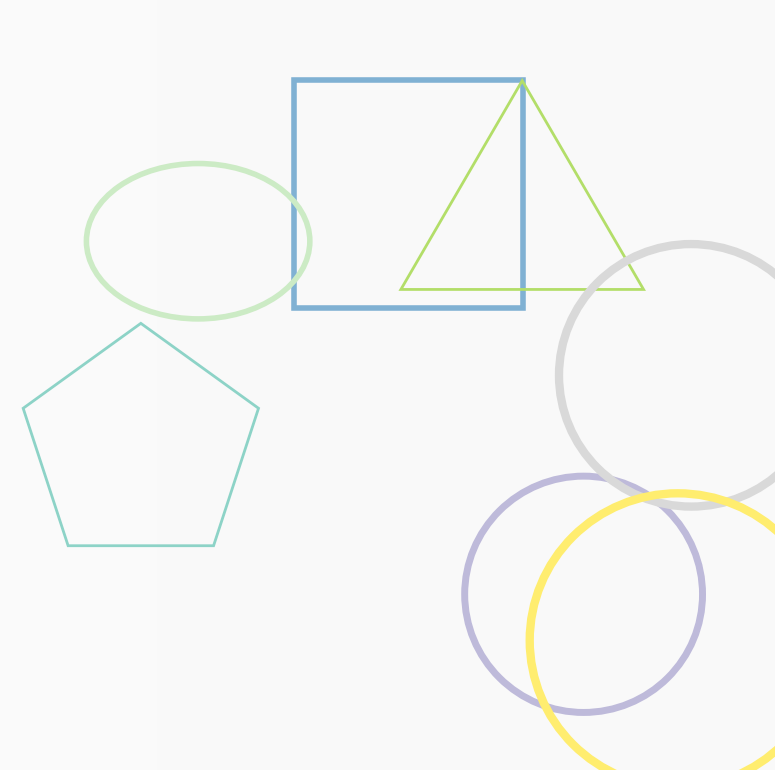[{"shape": "pentagon", "thickness": 1, "radius": 0.8, "center": [0.182, 0.42]}, {"shape": "circle", "thickness": 2.5, "radius": 0.77, "center": [0.753, 0.228]}, {"shape": "square", "thickness": 2, "radius": 0.74, "center": [0.527, 0.748]}, {"shape": "triangle", "thickness": 1, "radius": 0.9, "center": [0.674, 0.714]}, {"shape": "circle", "thickness": 3, "radius": 0.85, "center": [0.892, 0.513]}, {"shape": "oval", "thickness": 2, "radius": 0.72, "center": [0.256, 0.687]}, {"shape": "circle", "thickness": 3, "radius": 0.96, "center": [0.875, 0.168]}]